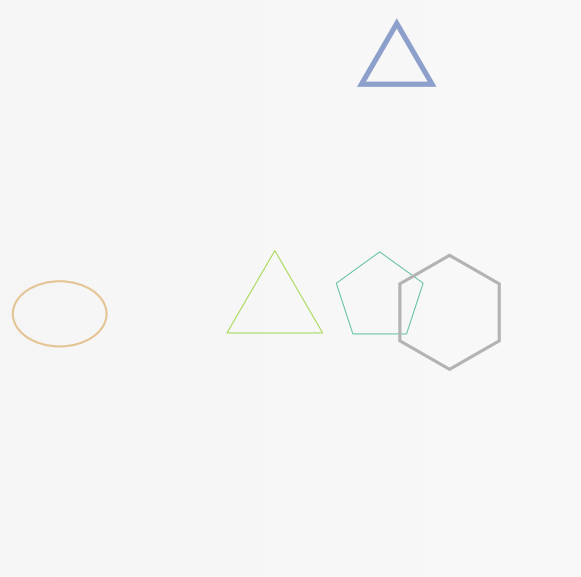[{"shape": "pentagon", "thickness": 0.5, "radius": 0.39, "center": [0.653, 0.484]}, {"shape": "triangle", "thickness": 2.5, "radius": 0.35, "center": [0.683, 0.888]}, {"shape": "triangle", "thickness": 0.5, "radius": 0.48, "center": [0.473, 0.47]}, {"shape": "oval", "thickness": 1, "radius": 0.4, "center": [0.103, 0.456]}, {"shape": "hexagon", "thickness": 1.5, "radius": 0.49, "center": [0.773, 0.458]}]